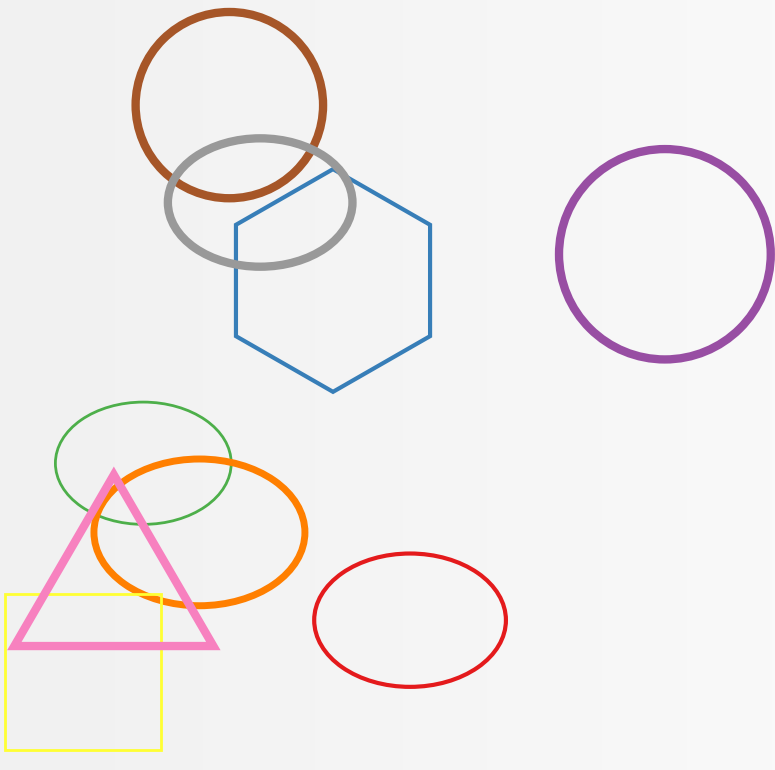[{"shape": "oval", "thickness": 1.5, "radius": 0.62, "center": [0.529, 0.195]}, {"shape": "hexagon", "thickness": 1.5, "radius": 0.72, "center": [0.43, 0.636]}, {"shape": "oval", "thickness": 1, "radius": 0.57, "center": [0.185, 0.398]}, {"shape": "circle", "thickness": 3, "radius": 0.68, "center": [0.858, 0.67]}, {"shape": "oval", "thickness": 2.5, "radius": 0.68, "center": [0.257, 0.309]}, {"shape": "square", "thickness": 1, "radius": 0.51, "center": [0.107, 0.128]}, {"shape": "circle", "thickness": 3, "radius": 0.6, "center": [0.296, 0.863]}, {"shape": "triangle", "thickness": 3, "radius": 0.74, "center": [0.147, 0.235]}, {"shape": "oval", "thickness": 3, "radius": 0.6, "center": [0.336, 0.737]}]